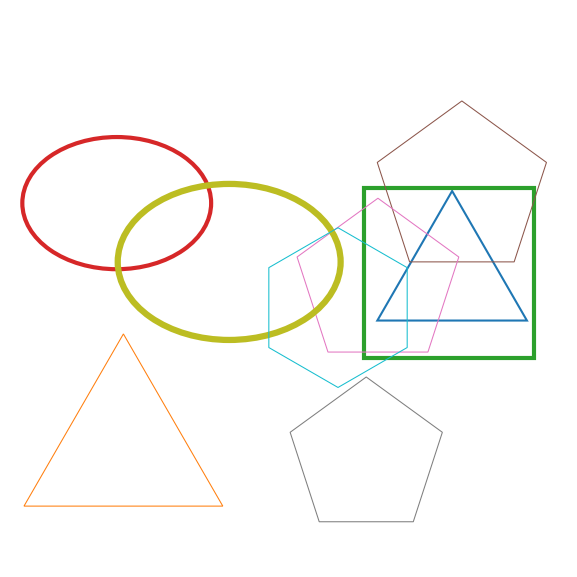[{"shape": "triangle", "thickness": 1, "radius": 0.75, "center": [0.783, 0.519]}, {"shape": "triangle", "thickness": 0.5, "radius": 0.99, "center": [0.214, 0.222]}, {"shape": "square", "thickness": 2, "radius": 0.74, "center": [0.778, 0.527]}, {"shape": "oval", "thickness": 2, "radius": 0.82, "center": [0.202, 0.647]}, {"shape": "pentagon", "thickness": 0.5, "radius": 0.77, "center": [0.8, 0.67]}, {"shape": "pentagon", "thickness": 0.5, "radius": 0.74, "center": [0.654, 0.509]}, {"shape": "pentagon", "thickness": 0.5, "radius": 0.69, "center": [0.634, 0.208]}, {"shape": "oval", "thickness": 3, "radius": 0.96, "center": [0.397, 0.546]}, {"shape": "hexagon", "thickness": 0.5, "radius": 0.69, "center": [0.585, 0.466]}]